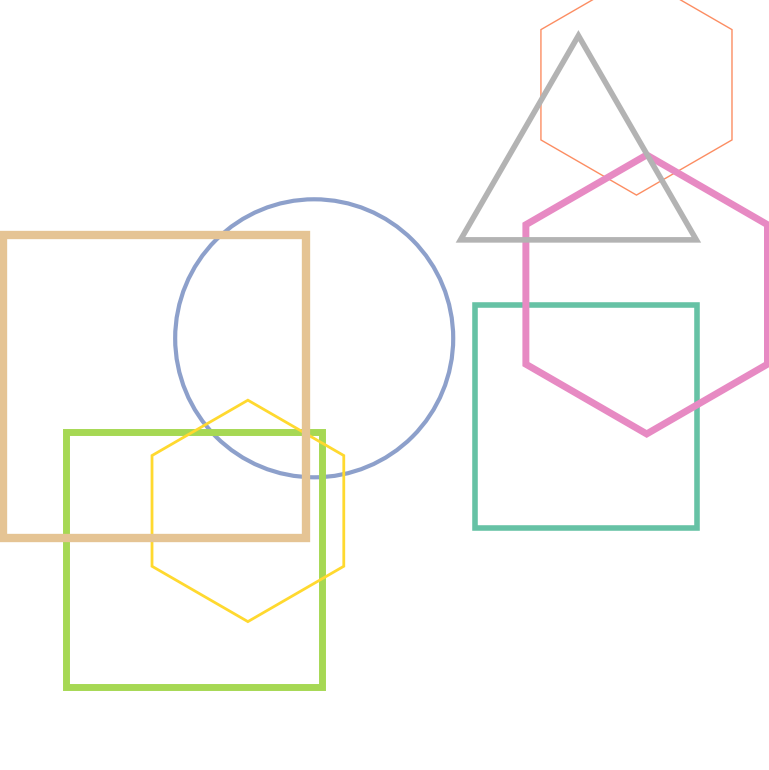[{"shape": "square", "thickness": 2, "radius": 0.72, "center": [0.761, 0.459]}, {"shape": "hexagon", "thickness": 0.5, "radius": 0.72, "center": [0.827, 0.89]}, {"shape": "circle", "thickness": 1.5, "radius": 0.9, "center": [0.408, 0.561]}, {"shape": "hexagon", "thickness": 2.5, "radius": 0.91, "center": [0.84, 0.618]}, {"shape": "square", "thickness": 2.5, "radius": 0.83, "center": [0.252, 0.273]}, {"shape": "hexagon", "thickness": 1, "radius": 0.72, "center": [0.322, 0.336]}, {"shape": "square", "thickness": 3, "radius": 0.98, "center": [0.201, 0.498]}, {"shape": "triangle", "thickness": 2, "radius": 0.88, "center": [0.751, 0.777]}]